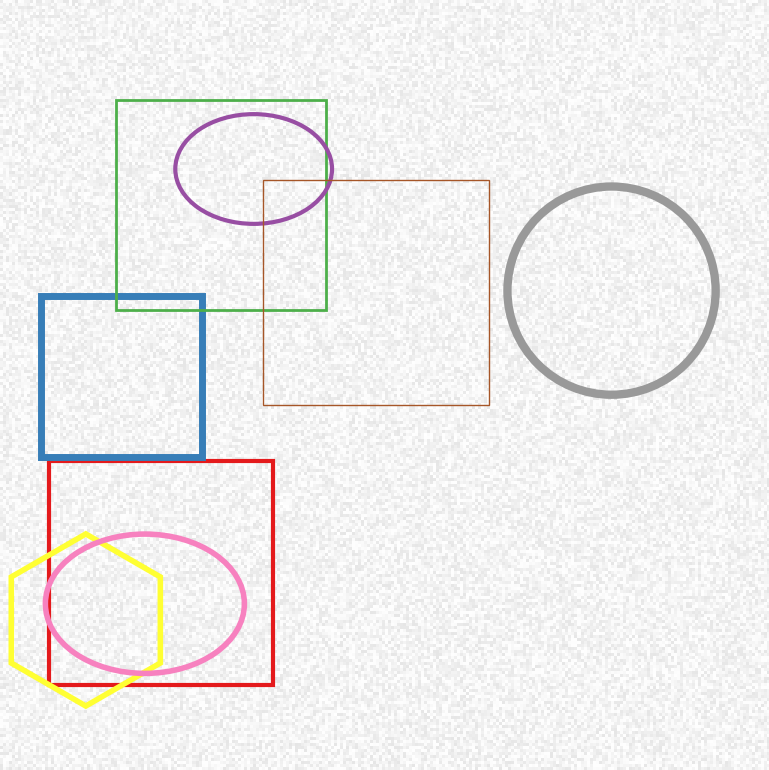[{"shape": "square", "thickness": 1.5, "radius": 0.73, "center": [0.209, 0.256]}, {"shape": "square", "thickness": 2.5, "radius": 0.52, "center": [0.158, 0.511]}, {"shape": "square", "thickness": 1, "radius": 0.68, "center": [0.287, 0.734]}, {"shape": "oval", "thickness": 1.5, "radius": 0.51, "center": [0.329, 0.781]}, {"shape": "hexagon", "thickness": 2, "radius": 0.56, "center": [0.111, 0.195]}, {"shape": "square", "thickness": 0.5, "radius": 0.73, "center": [0.488, 0.62]}, {"shape": "oval", "thickness": 2, "radius": 0.65, "center": [0.188, 0.216]}, {"shape": "circle", "thickness": 3, "radius": 0.68, "center": [0.794, 0.623]}]